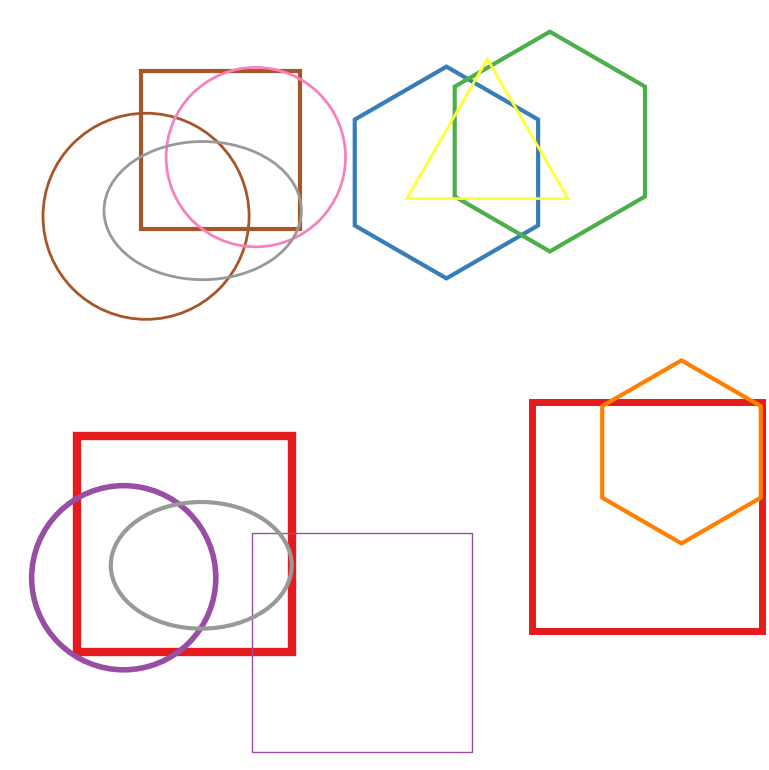[{"shape": "square", "thickness": 3, "radius": 0.7, "center": [0.24, 0.294]}, {"shape": "square", "thickness": 2.5, "radius": 0.74, "center": [0.84, 0.329]}, {"shape": "hexagon", "thickness": 1.5, "radius": 0.69, "center": [0.58, 0.776]}, {"shape": "hexagon", "thickness": 1.5, "radius": 0.71, "center": [0.714, 0.816]}, {"shape": "circle", "thickness": 2, "radius": 0.6, "center": [0.161, 0.25]}, {"shape": "square", "thickness": 0.5, "radius": 0.71, "center": [0.47, 0.165]}, {"shape": "hexagon", "thickness": 1.5, "radius": 0.59, "center": [0.885, 0.413]}, {"shape": "triangle", "thickness": 1, "radius": 0.6, "center": [0.633, 0.803]}, {"shape": "square", "thickness": 1.5, "radius": 0.51, "center": [0.286, 0.805]}, {"shape": "circle", "thickness": 1, "radius": 0.67, "center": [0.19, 0.719]}, {"shape": "circle", "thickness": 1, "radius": 0.58, "center": [0.332, 0.796]}, {"shape": "oval", "thickness": 1, "radius": 0.64, "center": [0.263, 0.726]}, {"shape": "oval", "thickness": 1.5, "radius": 0.59, "center": [0.261, 0.266]}]